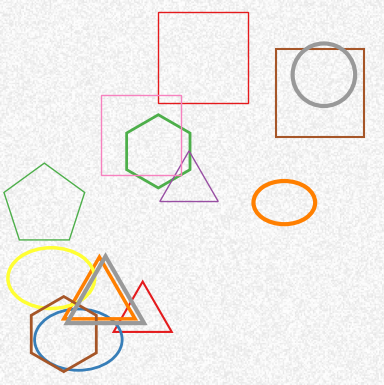[{"shape": "square", "thickness": 1, "radius": 0.59, "center": [0.527, 0.851]}, {"shape": "triangle", "thickness": 1.5, "radius": 0.44, "center": [0.371, 0.181]}, {"shape": "oval", "thickness": 2, "radius": 0.57, "center": [0.204, 0.118]}, {"shape": "hexagon", "thickness": 2, "radius": 0.48, "center": [0.411, 0.607]}, {"shape": "pentagon", "thickness": 1, "radius": 0.55, "center": [0.115, 0.466]}, {"shape": "triangle", "thickness": 1, "radius": 0.44, "center": [0.491, 0.52]}, {"shape": "triangle", "thickness": 2.5, "radius": 0.54, "center": [0.258, 0.225]}, {"shape": "oval", "thickness": 3, "radius": 0.4, "center": [0.738, 0.474]}, {"shape": "oval", "thickness": 2.5, "radius": 0.56, "center": [0.133, 0.278]}, {"shape": "hexagon", "thickness": 2, "radius": 0.49, "center": [0.166, 0.132]}, {"shape": "square", "thickness": 1.5, "radius": 0.57, "center": [0.831, 0.758]}, {"shape": "square", "thickness": 1, "radius": 0.52, "center": [0.366, 0.649]}, {"shape": "circle", "thickness": 3, "radius": 0.41, "center": [0.841, 0.806]}, {"shape": "triangle", "thickness": 3, "radius": 0.58, "center": [0.274, 0.219]}]